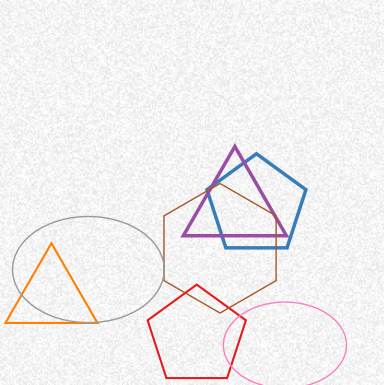[{"shape": "pentagon", "thickness": 1.5, "radius": 0.67, "center": [0.511, 0.127]}, {"shape": "pentagon", "thickness": 2.5, "radius": 0.68, "center": [0.666, 0.466]}, {"shape": "triangle", "thickness": 2.5, "radius": 0.77, "center": [0.61, 0.465]}, {"shape": "triangle", "thickness": 1.5, "radius": 0.69, "center": [0.134, 0.23]}, {"shape": "hexagon", "thickness": 1, "radius": 0.84, "center": [0.572, 0.355]}, {"shape": "oval", "thickness": 1, "radius": 0.8, "center": [0.74, 0.104]}, {"shape": "oval", "thickness": 1, "radius": 0.98, "center": [0.23, 0.3]}]